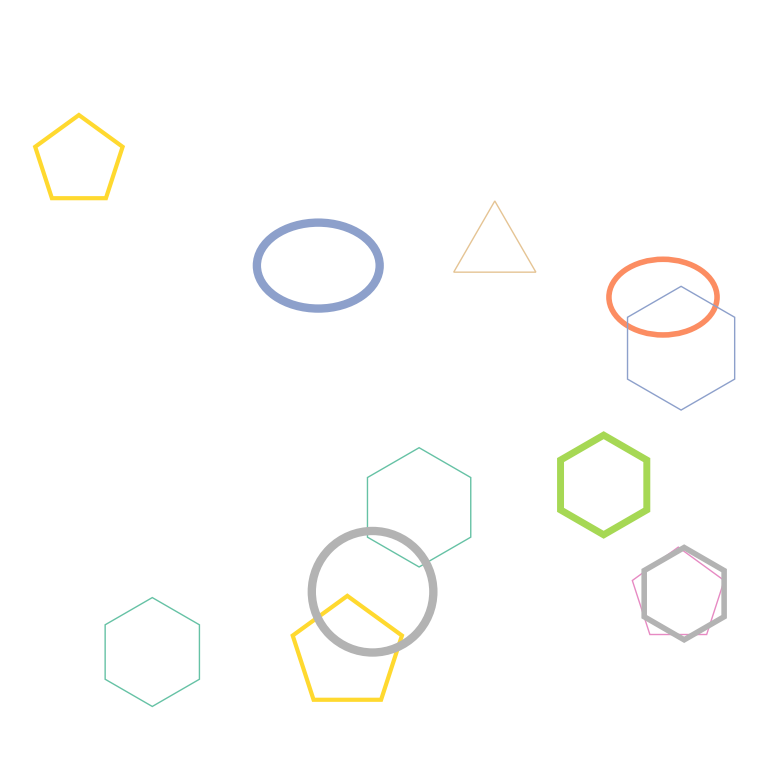[{"shape": "hexagon", "thickness": 0.5, "radius": 0.35, "center": [0.198, 0.153]}, {"shape": "hexagon", "thickness": 0.5, "radius": 0.39, "center": [0.544, 0.341]}, {"shape": "oval", "thickness": 2, "radius": 0.35, "center": [0.861, 0.614]}, {"shape": "oval", "thickness": 3, "radius": 0.4, "center": [0.413, 0.655]}, {"shape": "hexagon", "thickness": 0.5, "radius": 0.4, "center": [0.885, 0.548]}, {"shape": "pentagon", "thickness": 0.5, "radius": 0.31, "center": [0.881, 0.227]}, {"shape": "hexagon", "thickness": 2.5, "radius": 0.32, "center": [0.784, 0.37]}, {"shape": "pentagon", "thickness": 1.5, "radius": 0.37, "center": [0.451, 0.152]}, {"shape": "pentagon", "thickness": 1.5, "radius": 0.3, "center": [0.102, 0.791]}, {"shape": "triangle", "thickness": 0.5, "radius": 0.31, "center": [0.643, 0.677]}, {"shape": "hexagon", "thickness": 2, "radius": 0.3, "center": [0.889, 0.229]}, {"shape": "circle", "thickness": 3, "radius": 0.39, "center": [0.484, 0.232]}]